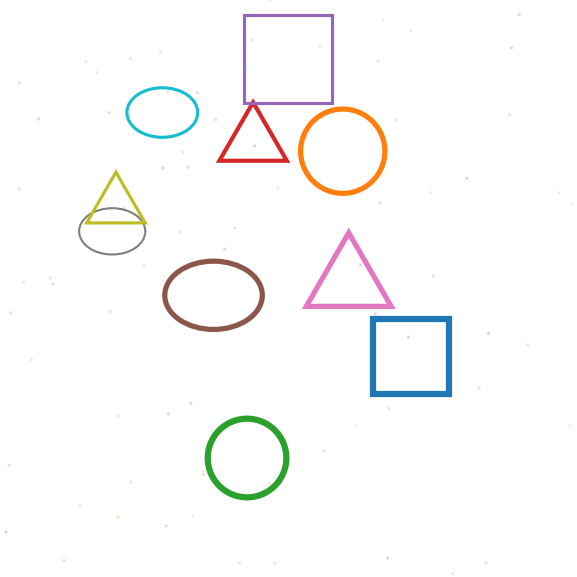[{"shape": "square", "thickness": 3, "radius": 0.33, "center": [0.712, 0.382]}, {"shape": "circle", "thickness": 2.5, "radius": 0.36, "center": [0.593, 0.737]}, {"shape": "circle", "thickness": 3, "radius": 0.34, "center": [0.428, 0.206]}, {"shape": "triangle", "thickness": 2, "radius": 0.34, "center": [0.438, 0.754]}, {"shape": "square", "thickness": 1.5, "radius": 0.38, "center": [0.498, 0.896]}, {"shape": "oval", "thickness": 2.5, "radius": 0.42, "center": [0.37, 0.488]}, {"shape": "triangle", "thickness": 2.5, "radius": 0.42, "center": [0.604, 0.511]}, {"shape": "oval", "thickness": 1, "radius": 0.29, "center": [0.194, 0.598]}, {"shape": "triangle", "thickness": 1.5, "radius": 0.29, "center": [0.201, 0.642]}, {"shape": "oval", "thickness": 1.5, "radius": 0.31, "center": [0.281, 0.804]}]